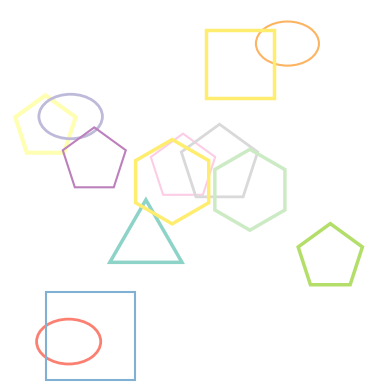[{"shape": "triangle", "thickness": 2.5, "radius": 0.54, "center": [0.379, 0.373]}, {"shape": "pentagon", "thickness": 3, "radius": 0.41, "center": [0.118, 0.67]}, {"shape": "oval", "thickness": 2, "radius": 0.41, "center": [0.183, 0.697]}, {"shape": "oval", "thickness": 2, "radius": 0.42, "center": [0.178, 0.113]}, {"shape": "square", "thickness": 1.5, "radius": 0.57, "center": [0.235, 0.127]}, {"shape": "oval", "thickness": 1.5, "radius": 0.41, "center": [0.747, 0.887]}, {"shape": "pentagon", "thickness": 2.5, "radius": 0.44, "center": [0.858, 0.331]}, {"shape": "pentagon", "thickness": 1.5, "radius": 0.44, "center": [0.475, 0.565]}, {"shape": "pentagon", "thickness": 2, "radius": 0.52, "center": [0.57, 0.573]}, {"shape": "pentagon", "thickness": 1.5, "radius": 0.43, "center": [0.245, 0.583]}, {"shape": "hexagon", "thickness": 2.5, "radius": 0.53, "center": [0.649, 0.507]}, {"shape": "square", "thickness": 2.5, "radius": 0.44, "center": [0.624, 0.834]}, {"shape": "hexagon", "thickness": 2.5, "radius": 0.55, "center": [0.447, 0.528]}]